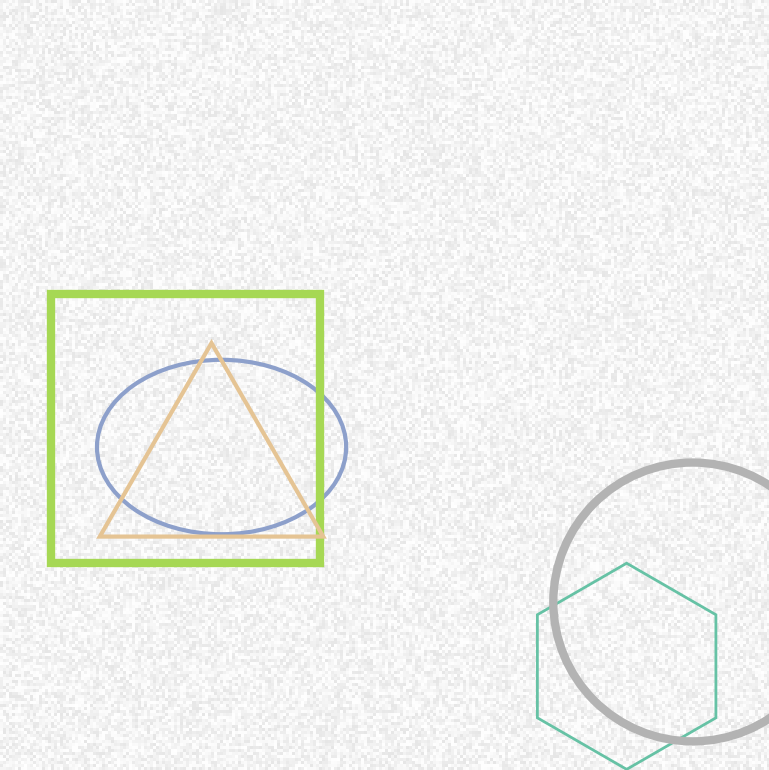[{"shape": "hexagon", "thickness": 1, "radius": 0.67, "center": [0.814, 0.135]}, {"shape": "oval", "thickness": 1.5, "radius": 0.81, "center": [0.288, 0.419]}, {"shape": "square", "thickness": 3, "radius": 0.87, "center": [0.24, 0.443]}, {"shape": "triangle", "thickness": 1.5, "radius": 0.84, "center": [0.275, 0.387]}, {"shape": "circle", "thickness": 3, "radius": 0.91, "center": [0.9, 0.218]}]